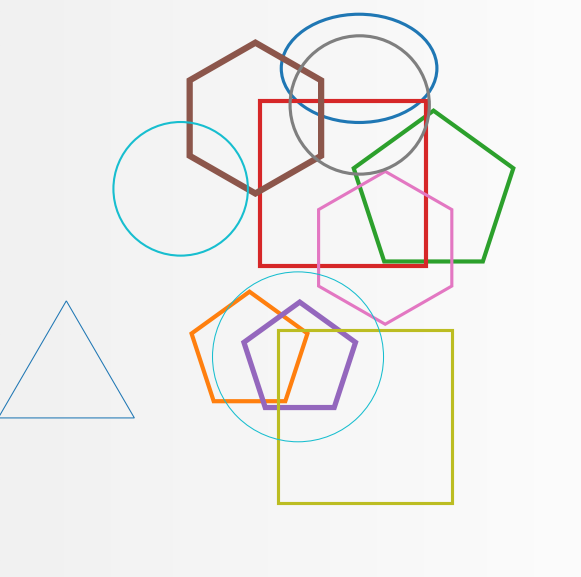[{"shape": "triangle", "thickness": 0.5, "radius": 0.68, "center": [0.114, 0.343]}, {"shape": "oval", "thickness": 1.5, "radius": 0.67, "center": [0.618, 0.881]}, {"shape": "pentagon", "thickness": 2, "radius": 0.52, "center": [0.429, 0.389]}, {"shape": "pentagon", "thickness": 2, "radius": 0.72, "center": [0.746, 0.663]}, {"shape": "square", "thickness": 2, "radius": 0.72, "center": [0.59, 0.681]}, {"shape": "pentagon", "thickness": 2.5, "radius": 0.5, "center": [0.516, 0.375]}, {"shape": "hexagon", "thickness": 3, "radius": 0.65, "center": [0.439, 0.795]}, {"shape": "hexagon", "thickness": 1.5, "radius": 0.66, "center": [0.663, 0.57]}, {"shape": "circle", "thickness": 1.5, "radius": 0.6, "center": [0.619, 0.817]}, {"shape": "square", "thickness": 1.5, "radius": 0.75, "center": [0.628, 0.278]}, {"shape": "circle", "thickness": 0.5, "radius": 0.74, "center": [0.513, 0.381]}, {"shape": "circle", "thickness": 1, "radius": 0.58, "center": [0.311, 0.672]}]